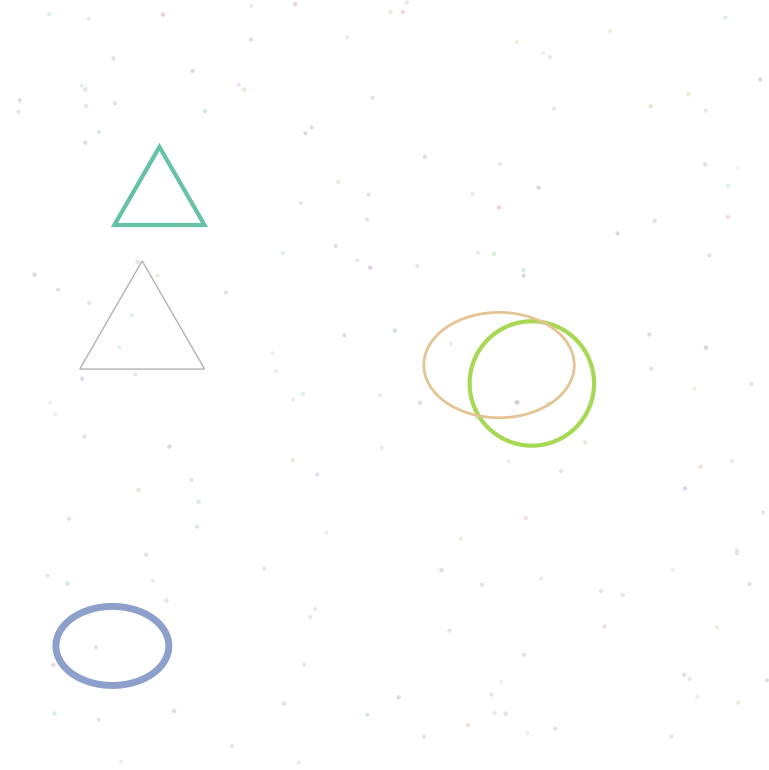[{"shape": "triangle", "thickness": 1.5, "radius": 0.34, "center": [0.207, 0.742]}, {"shape": "oval", "thickness": 2.5, "radius": 0.37, "center": [0.146, 0.161]}, {"shape": "circle", "thickness": 1.5, "radius": 0.4, "center": [0.691, 0.502]}, {"shape": "oval", "thickness": 1, "radius": 0.49, "center": [0.648, 0.526]}, {"shape": "triangle", "thickness": 0.5, "radius": 0.47, "center": [0.185, 0.568]}]